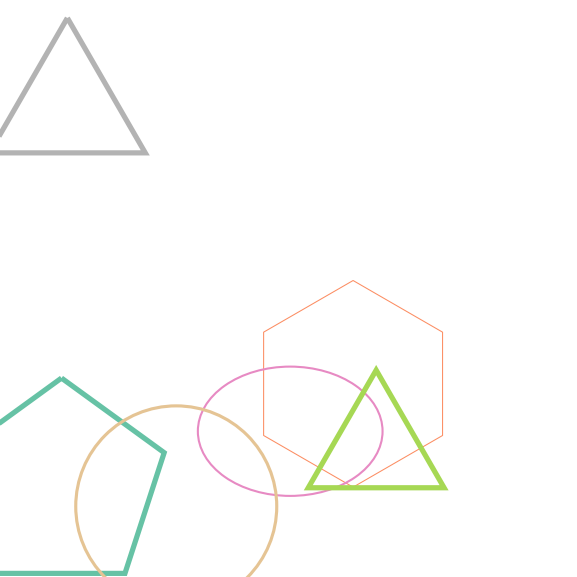[{"shape": "pentagon", "thickness": 2.5, "radius": 0.93, "center": [0.106, 0.158]}, {"shape": "hexagon", "thickness": 0.5, "radius": 0.89, "center": [0.611, 0.334]}, {"shape": "oval", "thickness": 1, "radius": 0.8, "center": [0.503, 0.252]}, {"shape": "triangle", "thickness": 2.5, "radius": 0.68, "center": [0.651, 0.222]}, {"shape": "circle", "thickness": 1.5, "radius": 0.87, "center": [0.305, 0.122]}, {"shape": "triangle", "thickness": 2.5, "radius": 0.78, "center": [0.117, 0.812]}]